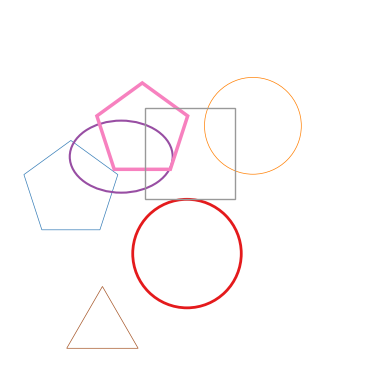[{"shape": "circle", "thickness": 2, "radius": 0.7, "center": [0.486, 0.341]}, {"shape": "pentagon", "thickness": 0.5, "radius": 0.64, "center": [0.184, 0.507]}, {"shape": "oval", "thickness": 1.5, "radius": 0.67, "center": [0.315, 0.593]}, {"shape": "circle", "thickness": 0.5, "radius": 0.63, "center": [0.657, 0.673]}, {"shape": "triangle", "thickness": 0.5, "radius": 0.54, "center": [0.266, 0.149]}, {"shape": "pentagon", "thickness": 2.5, "radius": 0.62, "center": [0.37, 0.661]}, {"shape": "square", "thickness": 1, "radius": 0.59, "center": [0.493, 0.601]}]